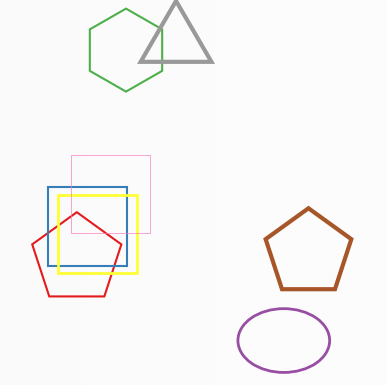[{"shape": "pentagon", "thickness": 1.5, "radius": 0.6, "center": [0.198, 0.328]}, {"shape": "square", "thickness": 1.5, "radius": 0.51, "center": [0.227, 0.412]}, {"shape": "hexagon", "thickness": 1.5, "radius": 0.54, "center": [0.325, 0.87]}, {"shape": "oval", "thickness": 2, "radius": 0.59, "center": [0.732, 0.115]}, {"shape": "square", "thickness": 2, "radius": 0.51, "center": [0.251, 0.392]}, {"shape": "pentagon", "thickness": 3, "radius": 0.58, "center": [0.796, 0.343]}, {"shape": "square", "thickness": 0.5, "radius": 0.51, "center": [0.285, 0.497]}, {"shape": "triangle", "thickness": 3, "radius": 0.53, "center": [0.454, 0.892]}]